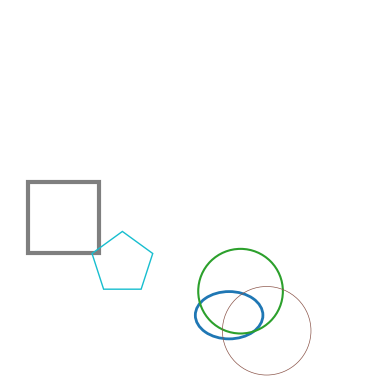[{"shape": "oval", "thickness": 2, "radius": 0.44, "center": [0.595, 0.181]}, {"shape": "circle", "thickness": 1.5, "radius": 0.55, "center": [0.625, 0.244]}, {"shape": "circle", "thickness": 0.5, "radius": 0.58, "center": [0.693, 0.141]}, {"shape": "square", "thickness": 3, "radius": 0.46, "center": [0.165, 0.435]}, {"shape": "pentagon", "thickness": 1, "radius": 0.41, "center": [0.318, 0.316]}]